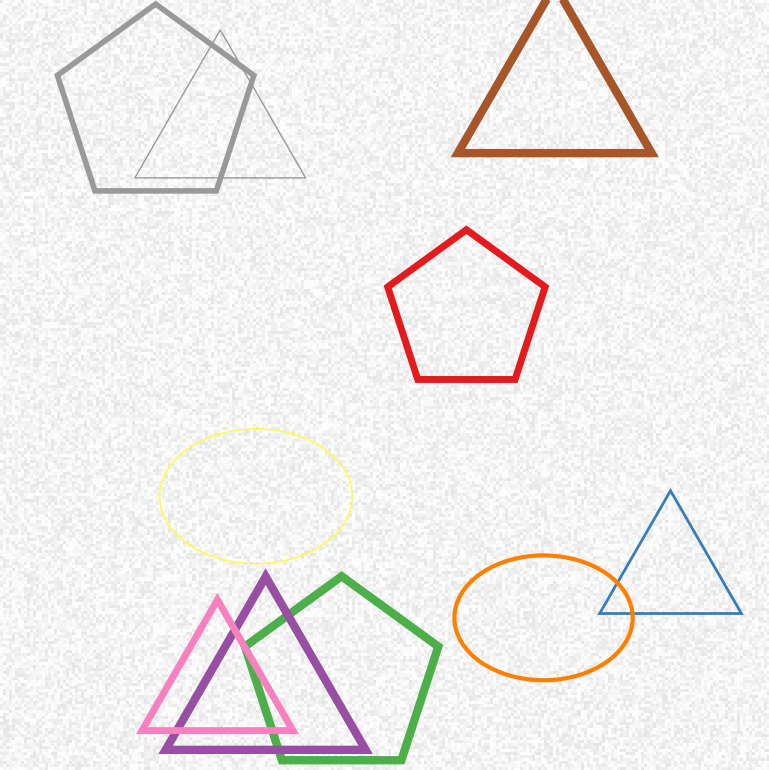[{"shape": "pentagon", "thickness": 2.5, "radius": 0.54, "center": [0.606, 0.594]}, {"shape": "triangle", "thickness": 1, "radius": 0.53, "center": [0.871, 0.256]}, {"shape": "pentagon", "thickness": 3, "radius": 0.66, "center": [0.444, 0.12]}, {"shape": "triangle", "thickness": 3, "radius": 0.75, "center": [0.345, 0.101]}, {"shape": "oval", "thickness": 1.5, "radius": 0.58, "center": [0.706, 0.198]}, {"shape": "oval", "thickness": 0.5, "radius": 0.63, "center": [0.333, 0.355]}, {"shape": "triangle", "thickness": 3, "radius": 0.73, "center": [0.721, 0.874]}, {"shape": "triangle", "thickness": 2.5, "radius": 0.57, "center": [0.282, 0.108]}, {"shape": "pentagon", "thickness": 2, "radius": 0.67, "center": [0.202, 0.861]}, {"shape": "triangle", "thickness": 0.5, "radius": 0.64, "center": [0.286, 0.833]}]